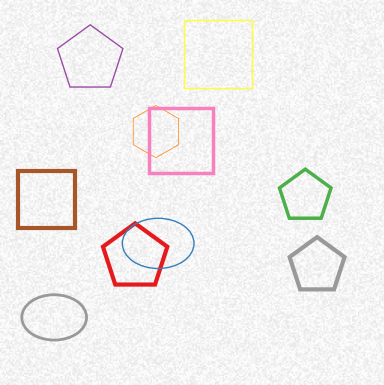[{"shape": "pentagon", "thickness": 3, "radius": 0.44, "center": [0.351, 0.332]}, {"shape": "oval", "thickness": 1, "radius": 0.47, "center": [0.411, 0.368]}, {"shape": "pentagon", "thickness": 2.5, "radius": 0.35, "center": [0.793, 0.49]}, {"shape": "pentagon", "thickness": 1, "radius": 0.45, "center": [0.234, 0.846]}, {"shape": "hexagon", "thickness": 0.5, "radius": 0.34, "center": [0.405, 0.658]}, {"shape": "square", "thickness": 1, "radius": 0.44, "center": [0.567, 0.86]}, {"shape": "square", "thickness": 3, "radius": 0.37, "center": [0.122, 0.481]}, {"shape": "square", "thickness": 2.5, "radius": 0.42, "center": [0.47, 0.635]}, {"shape": "pentagon", "thickness": 3, "radius": 0.38, "center": [0.824, 0.309]}, {"shape": "oval", "thickness": 2, "radius": 0.42, "center": [0.141, 0.176]}]